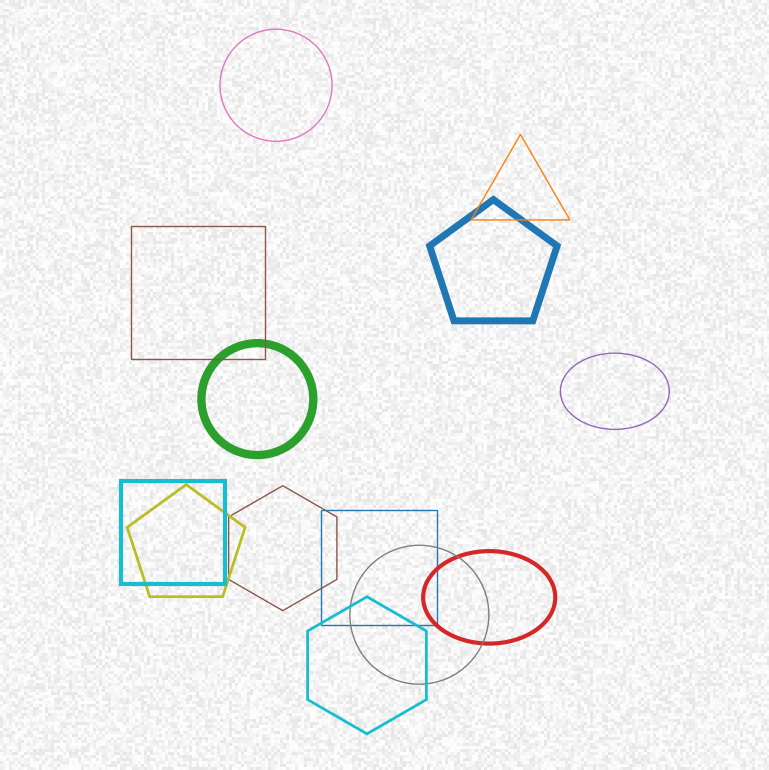[{"shape": "pentagon", "thickness": 2.5, "radius": 0.44, "center": [0.641, 0.654]}, {"shape": "square", "thickness": 0.5, "radius": 0.38, "center": [0.492, 0.263]}, {"shape": "triangle", "thickness": 0.5, "radius": 0.37, "center": [0.676, 0.751]}, {"shape": "circle", "thickness": 3, "radius": 0.36, "center": [0.334, 0.482]}, {"shape": "oval", "thickness": 1.5, "radius": 0.43, "center": [0.635, 0.224]}, {"shape": "oval", "thickness": 0.5, "radius": 0.35, "center": [0.798, 0.492]}, {"shape": "square", "thickness": 0.5, "radius": 0.43, "center": [0.257, 0.62]}, {"shape": "hexagon", "thickness": 0.5, "radius": 0.41, "center": [0.367, 0.288]}, {"shape": "circle", "thickness": 0.5, "radius": 0.36, "center": [0.359, 0.889]}, {"shape": "circle", "thickness": 0.5, "radius": 0.45, "center": [0.545, 0.202]}, {"shape": "pentagon", "thickness": 1, "radius": 0.4, "center": [0.242, 0.29]}, {"shape": "square", "thickness": 1.5, "radius": 0.34, "center": [0.224, 0.309]}, {"shape": "hexagon", "thickness": 1, "radius": 0.45, "center": [0.477, 0.136]}]